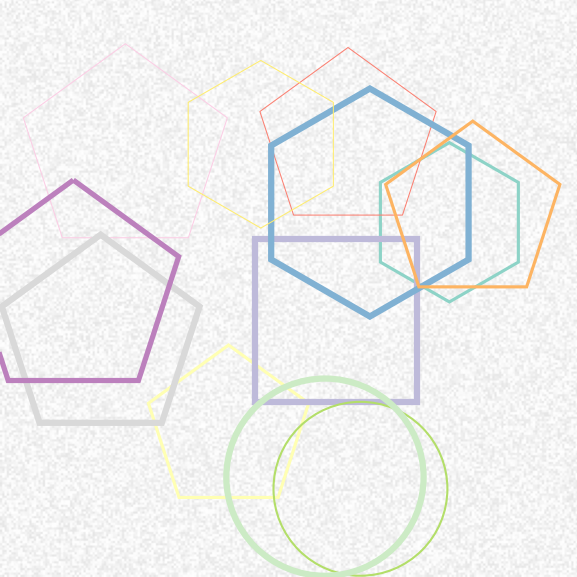[{"shape": "hexagon", "thickness": 1.5, "radius": 0.69, "center": [0.778, 0.614]}, {"shape": "pentagon", "thickness": 1.5, "radius": 0.73, "center": [0.396, 0.256]}, {"shape": "square", "thickness": 3, "radius": 0.7, "center": [0.582, 0.444]}, {"shape": "pentagon", "thickness": 0.5, "radius": 0.8, "center": [0.603, 0.756]}, {"shape": "hexagon", "thickness": 3, "radius": 0.99, "center": [0.64, 0.648]}, {"shape": "pentagon", "thickness": 1.5, "radius": 0.79, "center": [0.819, 0.631]}, {"shape": "circle", "thickness": 1, "radius": 0.75, "center": [0.624, 0.153]}, {"shape": "pentagon", "thickness": 0.5, "radius": 0.93, "center": [0.217, 0.738]}, {"shape": "pentagon", "thickness": 3, "radius": 0.9, "center": [0.174, 0.413]}, {"shape": "pentagon", "thickness": 2.5, "radius": 0.96, "center": [0.127, 0.495]}, {"shape": "circle", "thickness": 3, "radius": 0.85, "center": [0.563, 0.173]}, {"shape": "hexagon", "thickness": 0.5, "radius": 0.73, "center": [0.452, 0.749]}]